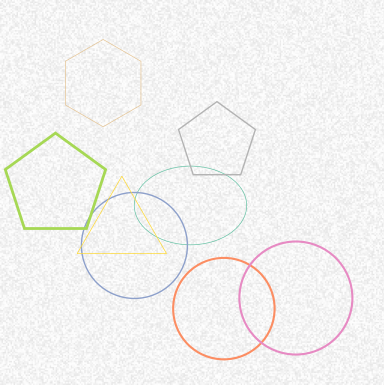[{"shape": "oval", "thickness": 0.5, "radius": 0.73, "center": [0.495, 0.466]}, {"shape": "circle", "thickness": 1.5, "radius": 0.66, "center": [0.582, 0.198]}, {"shape": "circle", "thickness": 1, "radius": 0.69, "center": [0.349, 0.362]}, {"shape": "circle", "thickness": 1.5, "radius": 0.73, "center": [0.769, 0.226]}, {"shape": "pentagon", "thickness": 2, "radius": 0.69, "center": [0.144, 0.517]}, {"shape": "triangle", "thickness": 0.5, "radius": 0.67, "center": [0.316, 0.408]}, {"shape": "hexagon", "thickness": 0.5, "radius": 0.57, "center": [0.268, 0.784]}, {"shape": "pentagon", "thickness": 1, "radius": 0.52, "center": [0.564, 0.631]}]